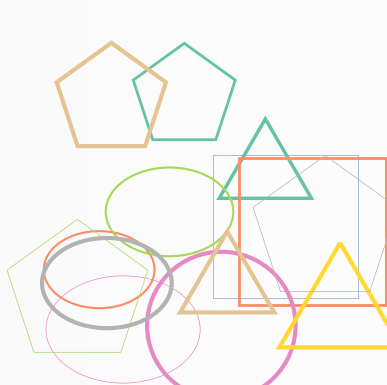[{"shape": "pentagon", "thickness": 2, "radius": 0.69, "center": [0.476, 0.749]}, {"shape": "triangle", "thickness": 2.5, "radius": 0.69, "center": [0.685, 0.554]}, {"shape": "oval", "thickness": 1.5, "radius": 0.71, "center": [0.256, 0.3]}, {"shape": "square", "thickness": 2, "radius": 0.95, "center": [0.807, 0.398]}, {"shape": "square", "thickness": 0.5, "radius": 0.93, "center": [0.737, 0.411]}, {"shape": "circle", "thickness": 3, "radius": 0.96, "center": [0.571, 0.154]}, {"shape": "oval", "thickness": 0.5, "radius": 0.99, "center": [0.318, 0.144]}, {"shape": "oval", "thickness": 1.5, "radius": 0.82, "center": [0.437, 0.45]}, {"shape": "pentagon", "thickness": 0.5, "radius": 0.95, "center": [0.2, 0.239]}, {"shape": "triangle", "thickness": 3, "radius": 0.9, "center": [0.878, 0.188]}, {"shape": "pentagon", "thickness": 3, "radius": 0.74, "center": [0.287, 0.74]}, {"shape": "triangle", "thickness": 3, "radius": 0.7, "center": [0.586, 0.259]}, {"shape": "pentagon", "thickness": 0.5, "radius": 0.98, "center": [0.839, 0.401]}, {"shape": "oval", "thickness": 3, "radius": 0.84, "center": [0.276, 0.265]}]